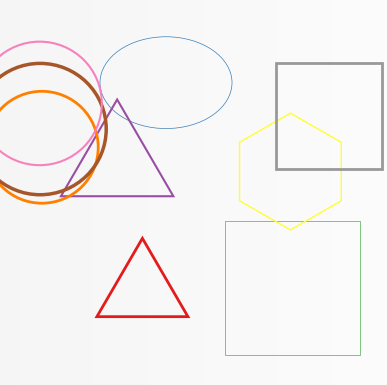[{"shape": "triangle", "thickness": 2, "radius": 0.68, "center": [0.368, 0.245]}, {"shape": "oval", "thickness": 0.5, "radius": 0.85, "center": [0.428, 0.785]}, {"shape": "square", "thickness": 0.5, "radius": 0.88, "center": [0.755, 0.252]}, {"shape": "triangle", "thickness": 1.5, "radius": 0.84, "center": [0.302, 0.574]}, {"shape": "circle", "thickness": 2, "radius": 0.73, "center": [0.108, 0.618]}, {"shape": "hexagon", "thickness": 1, "radius": 0.76, "center": [0.749, 0.554]}, {"shape": "circle", "thickness": 2.5, "radius": 0.85, "center": [0.104, 0.665]}, {"shape": "circle", "thickness": 1.5, "radius": 0.8, "center": [0.102, 0.731]}, {"shape": "square", "thickness": 2, "radius": 0.69, "center": [0.849, 0.699]}]